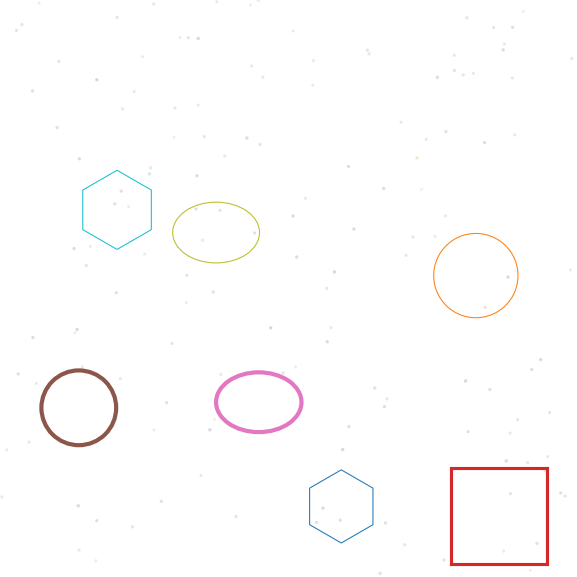[{"shape": "hexagon", "thickness": 0.5, "radius": 0.32, "center": [0.591, 0.122]}, {"shape": "circle", "thickness": 0.5, "radius": 0.36, "center": [0.824, 0.522]}, {"shape": "square", "thickness": 1.5, "radius": 0.41, "center": [0.864, 0.105]}, {"shape": "circle", "thickness": 2, "radius": 0.32, "center": [0.136, 0.293]}, {"shape": "oval", "thickness": 2, "radius": 0.37, "center": [0.448, 0.303]}, {"shape": "oval", "thickness": 0.5, "radius": 0.38, "center": [0.374, 0.596]}, {"shape": "hexagon", "thickness": 0.5, "radius": 0.34, "center": [0.203, 0.636]}]